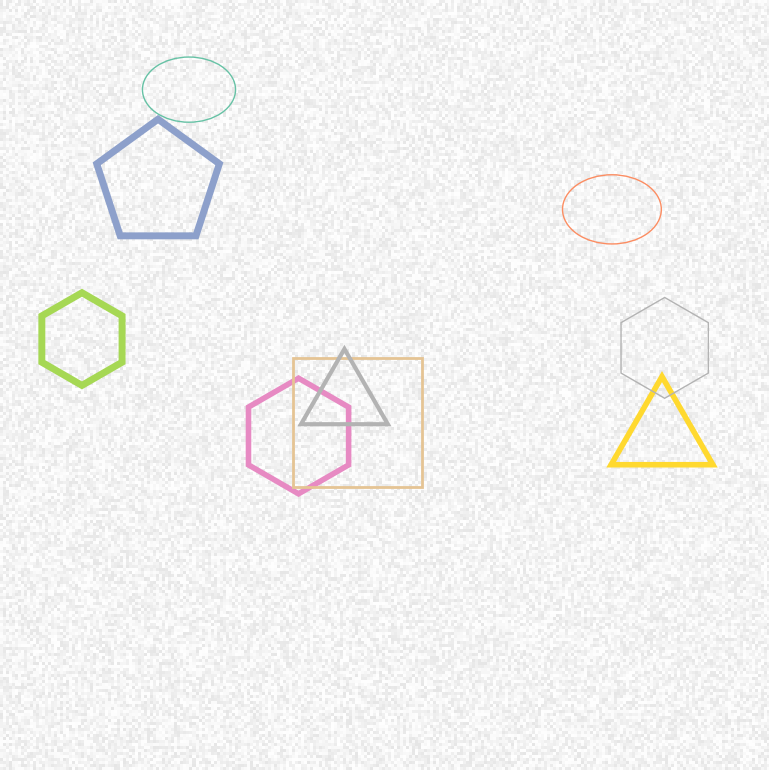[{"shape": "oval", "thickness": 0.5, "radius": 0.3, "center": [0.245, 0.884]}, {"shape": "oval", "thickness": 0.5, "radius": 0.32, "center": [0.795, 0.728]}, {"shape": "pentagon", "thickness": 2.5, "radius": 0.42, "center": [0.205, 0.761]}, {"shape": "hexagon", "thickness": 2, "radius": 0.38, "center": [0.388, 0.434]}, {"shape": "hexagon", "thickness": 2.5, "radius": 0.3, "center": [0.106, 0.56]}, {"shape": "triangle", "thickness": 2, "radius": 0.38, "center": [0.86, 0.435]}, {"shape": "square", "thickness": 1, "radius": 0.42, "center": [0.464, 0.452]}, {"shape": "triangle", "thickness": 1.5, "radius": 0.33, "center": [0.447, 0.482]}, {"shape": "hexagon", "thickness": 0.5, "radius": 0.33, "center": [0.863, 0.548]}]